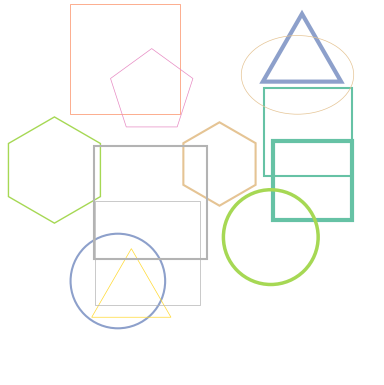[{"shape": "square", "thickness": 1.5, "radius": 0.57, "center": [0.8, 0.657]}, {"shape": "square", "thickness": 3, "radius": 0.51, "center": [0.812, 0.532]}, {"shape": "square", "thickness": 0.5, "radius": 0.71, "center": [0.325, 0.847]}, {"shape": "triangle", "thickness": 3, "radius": 0.59, "center": [0.784, 0.847]}, {"shape": "circle", "thickness": 1.5, "radius": 0.61, "center": [0.306, 0.27]}, {"shape": "pentagon", "thickness": 0.5, "radius": 0.56, "center": [0.394, 0.761]}, {"shape": "hexagon", "thickness": 1, "radius": 0.69, "center": [0.141, 0.558]}, {"shape": "circle", "thickness": 2.5, "radius": 0.62, "center": [0.703, 0.384]}, {"shape": "triangle", "thickness": 0.5, "radius": 0.59, "center": [0.341, 0.235]}, {"shape": "hexagon", "thickness": 1.5, "radius": 0.54, "center": [0.57, 0.574]}, {"shape": "oval", "thickness": 0.5, "radius": 0.73, "center": [0.773, 0.806]}, {"shape": "square", "thickness": 1.5, "radius": 0.73, "center": [0.392, 0.473]}, {"shape": "square", "thickness": 0.5, "radius": 0.68, "center": [0.383, 0.342]}]